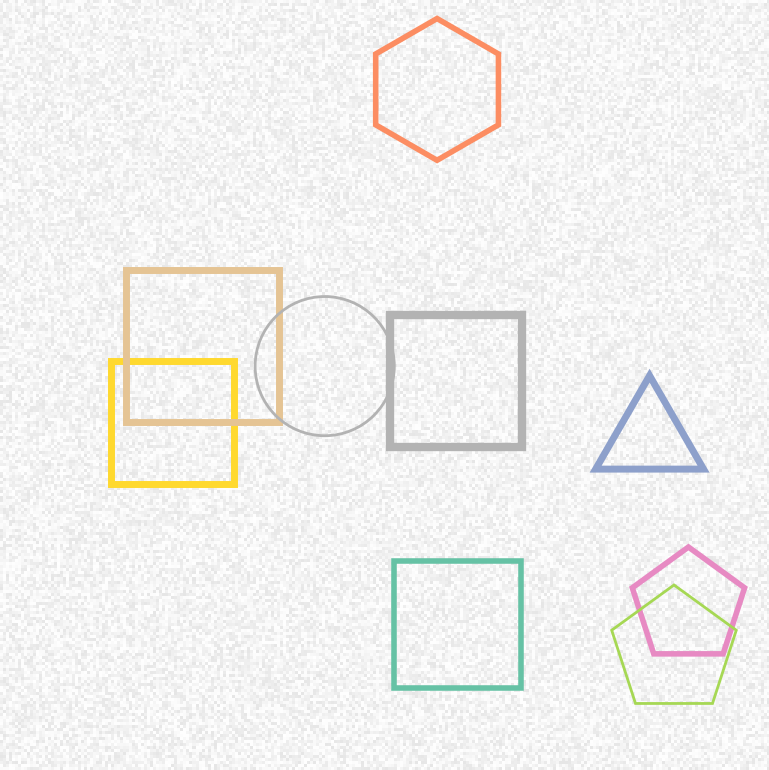[{"shape": "square", "thickness": 2, "radius": 0.41, "center": [0.594, 0.189]}, {"shape": "hexagon", "thickness": 2, "radius": 0.46, "center": [0.568, 0.884]}, {"shape": "triangle", "thickness": 2.5, "radius": 0.4, "center": [0.844, 0.431]}, {"shape": "pentagon", "thickness": 2, "radius": 0.38, "center": [0.894, 0.213]}, {"shape": "pentagon", "thickness": 1, "radius": 0.43, "center": [0.875, 0.155]}, {"shape": "square", "thickness": 2.5, "radius": 0.4, "center": [0.224, 0.451]}, {"shape": "square", "thickness": 2.5, "radius": 0.5, "center": [0.263, 0.551]}, {"shape": "circle", "thickness": 1, "radius": 0.45, "center": [0.422, 0.524]}, {"shape": "square", "thickness": 3, "radius": 0.43, "center": [0.592, 0.505]}]